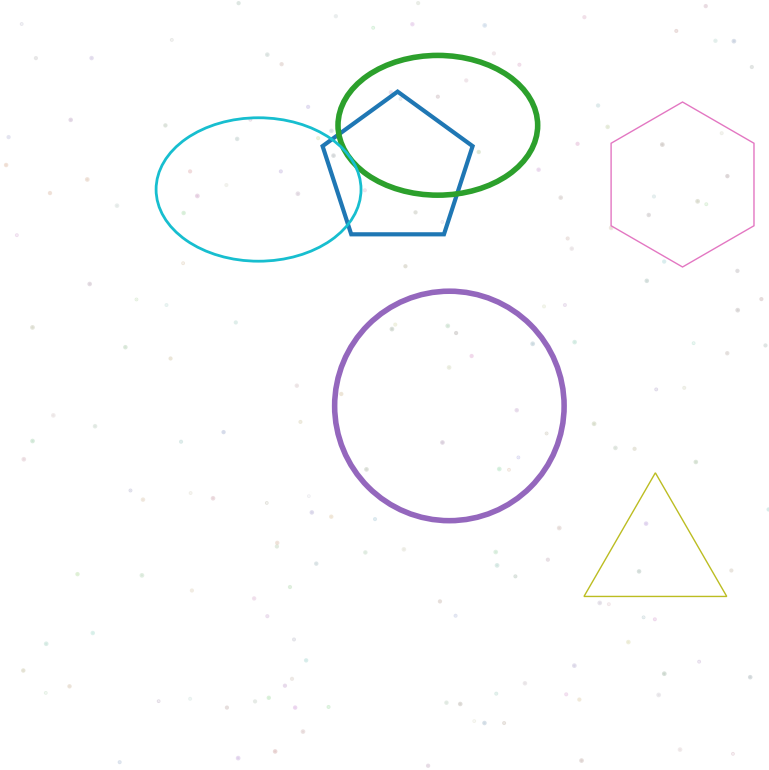[{"shape": "pentagon", "thickness": 1.5, "radius": 0.51, "center": [0.516, 0.779]}, {"shape": "oval", "thickness": 2, "radius": 0.65, "center": [0.569, 0.837]}, {"shape": "circle", "thickness": 2, "radius": 0.75, "center": [0.584, 0.473]}, {"shape": "hexagon", "thickness": 0.5, "radius": 0.54, "center": [0.886, 0.76]}, {"shape": "triangle", "thickness": 0.5, "radius": 0.54, "center": [0.851, 0.279]}, {"shape": "oval", "thickness": 1, "radius": 0.67, "center": [0.336, 0.754]}]